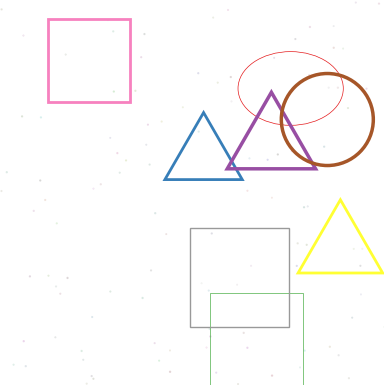[{"shape": "oval", "thickness": 0.5, "radius": 0.68, "center": [0.755, 0.77]}, {"shape": "triangle", "thickness": 2, "radius": 0.58, "center": [0.529, 0.592]}, {"shape": "square", "thickness": 0.5, "radius": 0.61, "center": [0.667, 0.119]}, {"shape": "triangle", "thickness": 2.5, "radius": 0.66, "center": [0.705, 0.628]}, {"shape": "triangle", "thickness": 2, "radius": 0.63, "center": [0.884, 0.354]}, {"shape": "circle", "thickness": 2.5, "radius": 0.6, "center": [0.85, 0.69]}, {"shape": "square", "thickness": 2, "radius": 0.54, "center": [0.231, 0.843]}, {"shape": "square", "thickness": 1, "radius": 0.64, "center": [0.622, 0.279]}]